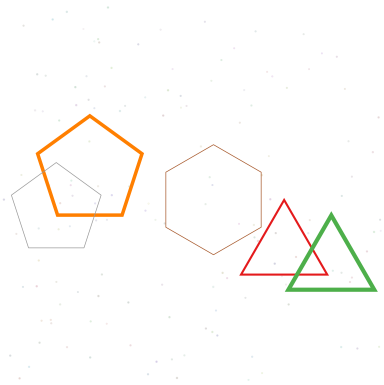[{"shape": "triangle", "thickness": 1.5, "radius": 0.65, "center": [0.738, 0.351]}, {"shape": "triangle", "thickness": 3, "radius": 0.64, "center": [0.861, 0.312]}, {"shape": "pentagon", "thickness": 2.5, "radius": 0.71, "center": [0.233, 0.557]}, {"shape": "hexagon", "thickness": 0.5, "radius": 0.71, "center": [0.555, 0.481]}, {"shape": "pentagon", "thickness": 0.5, "radius": 0.61, "center": [0.146, 0.455]}]